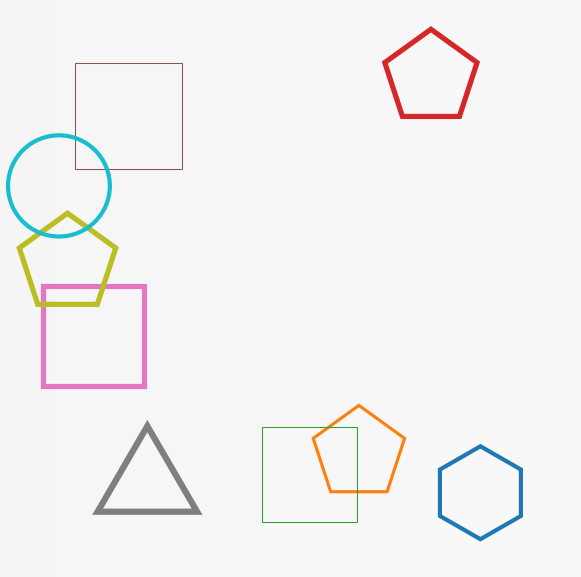[{"shape": "hexagon", "thickness": 2, "radius": 0.4, "center": [0.827, 0.146]}, {"shape": "pentagon", "thickness": 1.5, "radius": 0.41, "center": [0.617, 0.215]}, {"shape": "square", "thickness": 0.5, "radius": 0.41, "center": [0.533, 0.178]}, {"shape": "pentagon", "thickness": 2.5, "radius": 0.42, "center": [0.741, 0.865]}, {"shape": "square", "thickness": 0.5, "radius": 0.46, "center": [0.222, 0.798]}, {"shape": "square", "thickness": 2.5, "radius": 0.43, "center": [0.16, 0.417]}, {"shape": "triangle", "thickness": 3, "radius": 0.49, "center": [0.254, 0.162]}, {"shape": "pentagon", "thickness": 2.5, "radius": 0.44, "center": [0.116, 0.543]}, {"shape": "circle", "thickness": 2, "radius": 0.44, "center": [0.101, 0.677]}]